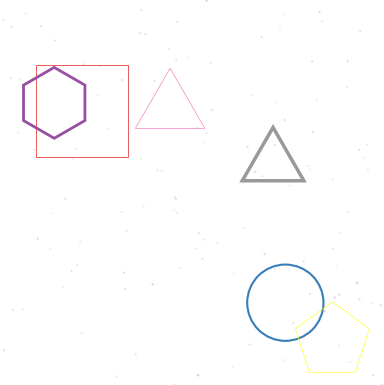[{"shape": "square", "thickness": 0.5, "radius": 0.6, "center": [0.212, 0.711]}, {"shape": "circle", "thickness": 1.5, "radius": 0.5, "center": [0.741, 0.214]}, {"shape": "hexagon", "thickness": 2, "radius": 0.46, "center": [0.141, 0.733]}, {"shape": "pentagon", "thickness": 0.5, "radius": 0.51, "center": [0.863, 0.115]}, {"shape": "triangle", "thickness": 0.5, "radius": 0.52, "center": [0.442, 0.719]}, {"shape": "triangle", "thickness": 2.5, "radius": 0.46, "center": [0.709, 0.577]}]